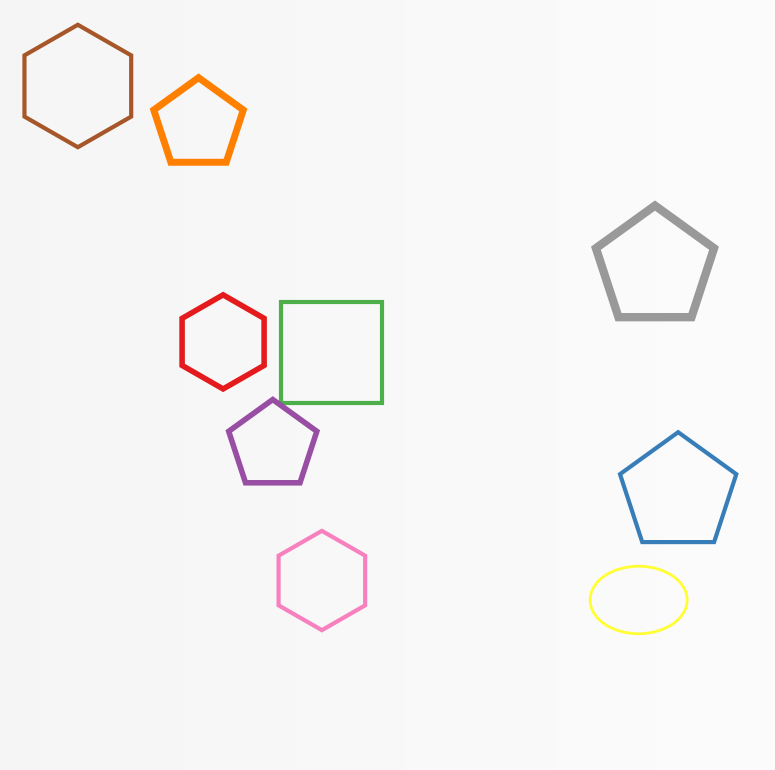[{"shape": "hexagon", "thickness": 2, "radius": 0.31, "center": [0.288, 0.556]}, {"shape": "pentagon", "thickness": 1.5, "radius": 0.39, "center": [0.875, 0.36]}, {"shape": "square", "thickness": 1.5, "radius": 0.33, "center": [0.428, 0.542]}, {"shape": "pentagon", "thickness": 2, "radius": 0.3, "center": [0.352, 0.421]}, {"shape": "pentagon", "thickness": 2.5, "radius": 0.3, "center": [0.256, 0.838]}, {"shape": "oval", "thickness": 1, "radius": 0.31, "center": [0.824, 0.221]}, {"shape": "hexagon", "thickness": 1.5, "radius": 0.4, "center": [0.1, 0.888]}, {"shape": "hexagon", "thickness": 1.5, "radius": 0.32, "center": [0.415, 0.246]}, {"shape": "pentagon", "thickness": 3, "radius": 0.4, "center": [0.845, 0.653]}]